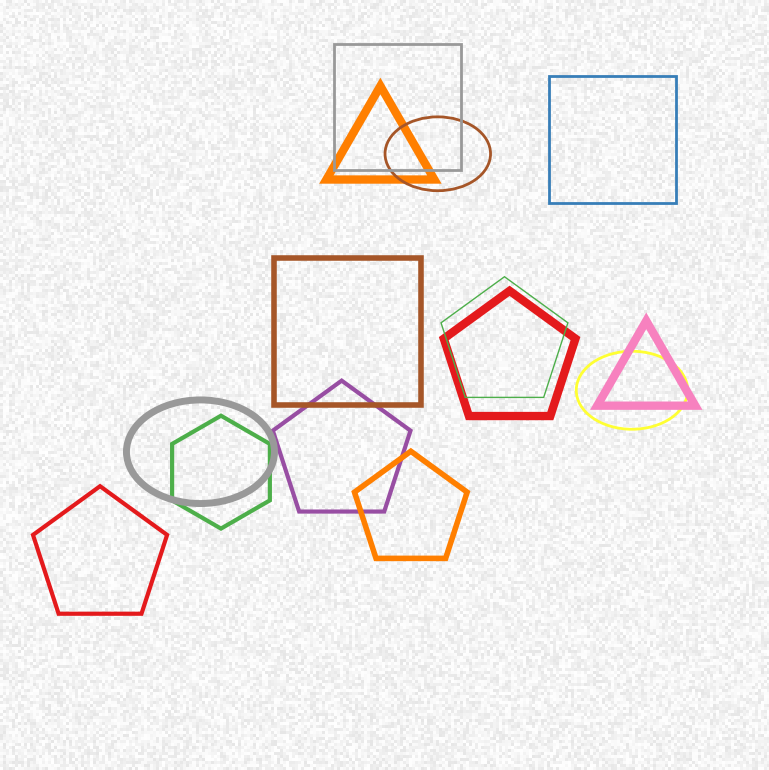[{"shape": "pentagon", "thickness": 3, "radius": 0.45, "center": [0.662, 0.532]}, {"shape": "pentagon", "thickness": 1.5, "radius": 0.46, "center": [0.13, 0.277]}, {"shape": "square", "thickness": 1, "radius": 0.41, "center": [0.796, 0.819]}, {"shape": "hexagon", "thickness": 1.5, "radius": 0.37, "center": [0.287, 0.387]}, {"shape": "pentagon", "thickness": 0.5, "radius": 0.43, "center": [0.655, 0.554]}, {"shape": "pentagon", "thickness": 1.5, "radius": 0.47, "center": [0.444, 0.412]}, {"shape": "triangle", "thickness": 3, "radius": 0.4, "center": [0.494, 0.807]}, {"shape": "pentagon", "thickness": 2, "radius": 0.38, "center": [0.534, 0.337]}, {"shape": "oval", "thickness": 1, "radius": 0.36, "center": [0.821, 0.493]}, {"shape": "square", "thickness": 2, "radius": 0.48, "center": [0.451, 0.57]}, {"shape": "oval", "thickness": 1, "radius": 0.34, "center": [0.569, 0.8]}, {"shape": "triangle", "thickness": 3, "radius": 0.37, "center": [0.839, 0.51]}, {"shape": "square", "thickness": 1, "radius": 0.41, "center": [0.516, 0.861]}, {"shape": "oval", "thickness": 2.5, "radius": 0.48, "center": [0.26, 0.413]}]